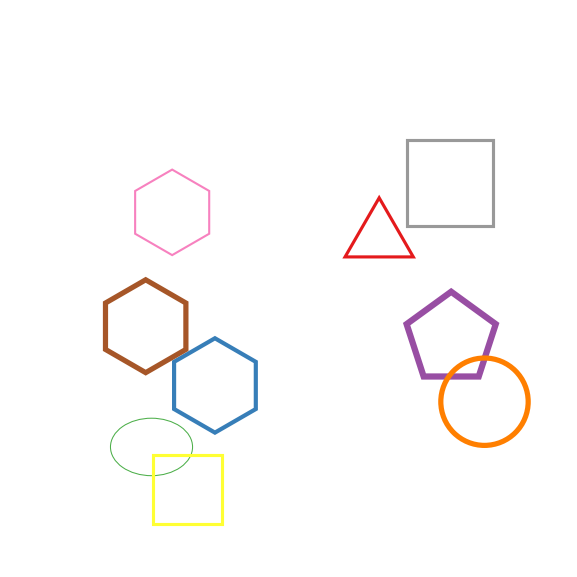[{"shape": "triangle", "thickness": 1.5, "radius": 0.34, "center": [0.657, 0.588]}, {"shape": "hexagon", "thickness": 2, "radius": 0.41, "center": [0.372, 0.332]}, {"shape": "oval", "thickness": 0.5, "radius": 0.36, "center": [0.262, 0.225]}, {"shape": "pentagon", "thickness": 3, "radius": 0.41, "center": [0.781, 0.413]}, {"shape": "circle", "thickness": 2.5, "radius": 0.38, "center": [0.839, 0.304]}, {"shape": "square", "thickness": 1.5, "radius": 0.3, "center": [0.324, 0.151]}, {"shape": "hexagon", "thickness": 2.5, "radius": 0.4, "center": [0.252, 0.434]}, {"shape": "hexagon", "thickness": 1, "radius": 0.37, "center": [0.298, 0.631]}, {"shape": "square", "thickness": 1.5, "radius": 0.37, "center": [0.779, 0.682]}]